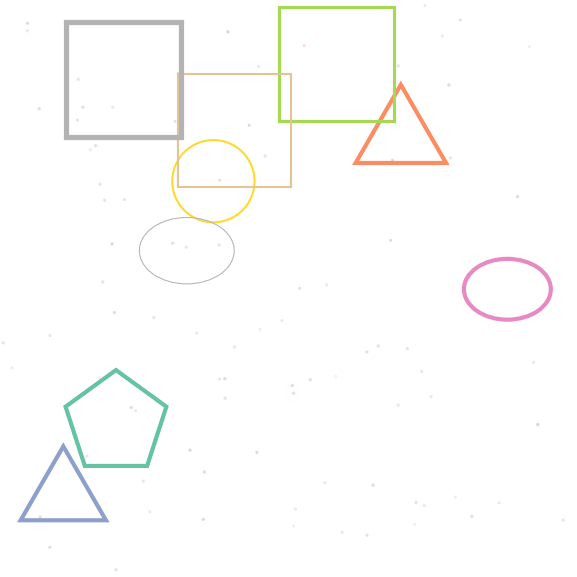[{"shape": "pentagon", "thickness": 2, "radius": 0.46, "center": [0.201, 0.267]}, {"shape": "triangle", "thickness": 2, "radius": 0.45, "center": [0.694, 0.762]}, {"shape": "triangle", "thickness": 2, "radius": 0.43, "center": [0.11, 0.141]}, {"shape": "oval", "thickness": 2, "radius": 0.38, "center": [0.879, 0.498]}, {"shape": "square", "thickness": 1.5, "radius": 0.49, "center": [0.583, 0.889]}, {"shape": "circle", "thickness": 1, "radius": 0.36, "center": [0.37, 0.685]}, {"shape": "square", "thickness": 1, "radius": 0.49, "center": [0.406, 0.774]}, {"shape": "oval", "thickness": 0.5, "radius": 0.41, "center": [0.323, 0.565]}, {"shape": "square", "thickness": 2.5, "radius": 0.5, "center": [0.213, 0.862]}]